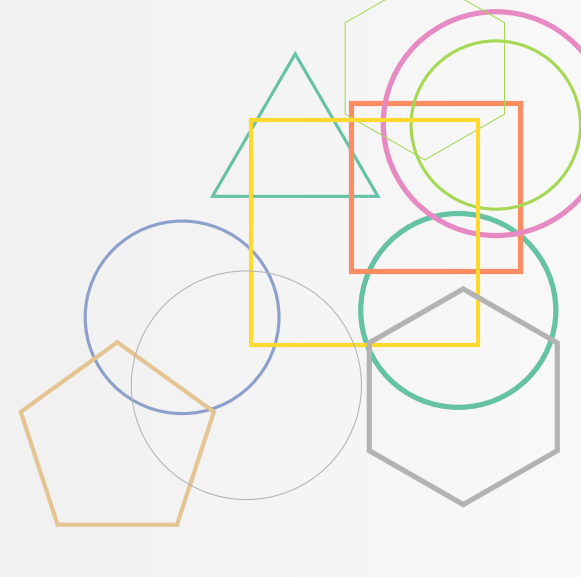[{"shape": "triangle", "thickness": 1.5, "radius": 0.82, "center": [0.508, 0.741]}, {"shape": "circle", "thickness": 2.5, "radius": 0.84, "center": [0.788, 0.462]}, {"shape": "square", "thickness": 2.5, "radius": 0.73, "center": [0.749, 0.675]}, {"shape": "circle", "thickness": 1.5, "radius": 0.83, "center": [0.313, 0.45]}, {"shape": "circle", "thickness": 2.5, "radius": 0.97, "center": [0.853, 0.785]}, {"shape": "circle", "thickness": 1.5, "radius": 0.73, "center": [0.853, 0.783]}, {"shape": "hexagon", "thickness": 0.5, "radius": 0.79, "center": [0.731, 0.881]}, {"shape": "square", "thickness": 2, "radius": 0.98, "center": [0.627, 0.596]}, {"shape": "pentagon", "thickness": 2, "radius": 0.87, "center": [0.202, 0.232]}, {"shape": "hexagon", "thickness": 2.5, "radius": 0.93, "center": [0.797, 0.312]}, {"shape": "circle", "thickness": 0.5, "radius": 0.99, "center": [0.424, 0.332]}]